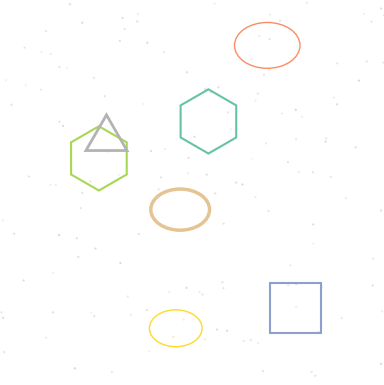[{"shape": "hexagon", "thickness": 1.5, "radius": 0.42, "center": [0.541, 0.685]}, {"shape": "oval", "thickness": 1, "radius": 0.43, "center": [0.694, 0.882]}, {"shape": "square", "thickness": 1.5, "radius": 0.33, "center": [0.767, 0.2]}, {"shape": "hexagon", "thickness": 1.5, "radius": 0.42, "center": [0.257, 0.589]}, {"shape": "oval", "thickness": 1, "radius": 0.34, "center": [0.456, 0.147]}, {"shape": "oval", "thickness": 2.5, "radius": 0.38, "center": [0.468, 0.456]}, {"shape": "triangle", "thickness": 2, "radius": 0.31, "center": [0.277, 0.64]}]